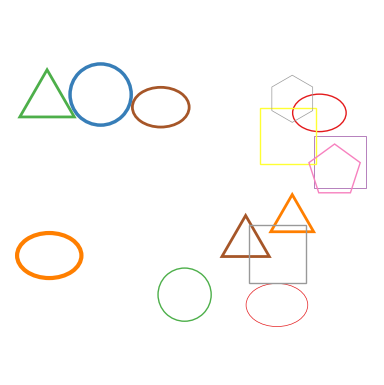[{"shape": "oval", "thickness": 0.5, "radius": 0.4, "center": [0.719, 0.208]}, {"shape": "oval", "thickness": 1, "radius": 0.35, "center": [0.83, 0.707]}, {"shape": "circle", "thickness": 2.5, "radius": 0.4, "center": [0.261, 0.754]}, {"shape": "triangle", "thickness": 2, "radius": 0.41, "center": [0.122, 0.737]}, {"shape": "circle", "thickness": 1, "radius": 0.35, "center": [0.479, 0.235]}, {"shape": "square", "thickness": 0.5, "radius": 0.34, "center": [0.884, 0.578]}, {"shape": "oval", "thickness": 3, "radius": 0.42, "center": [0.128, 0.336]}, {"shape": "triangle", "thickness": 2, "radius": 0.32, "center": [0.759, 0.43]}, {"shape": "square", "thickness": 1, "radius": 0.36, "center": [0.748, 0.647]}, {"shape": "oval", "thickness": 2, "radius": 0.37, "center": [0.418, 0.722]}, {"shape": "triangle", "thickness": 2, "radius": 0.35, "center": [0.638, 0.369]}, {"shape": "pentagon", "thickness": 1, "radius": 0.35, "center": [0.869, 0.556]}, {"shape": "hexagon", "thickness": 0.5, "radius": 0.31, "center": [0.759, 0.743]}, {"shape": "square", "thickness": 1, "radius": 0.38, "center": [0.721, 0.34]}]